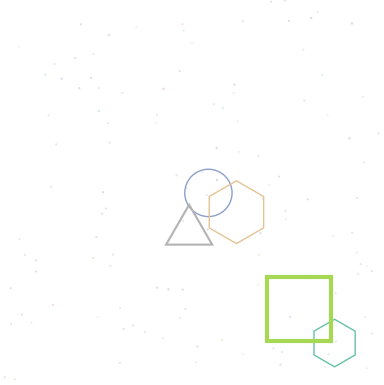[{"shape": "hexagon", "thickness": 1, "radius": 0.31, "center": [0.869, 0.109]}, {"shape": "circle", "thickness": 1, "radius": 0.31, "center": [0.541, 0.499]}, {"shape": "square", "thickness": 3, "radius": 0.41, "center": [0.777, 0.197]}, {"shape": "hexagon", "thickness": 1, "radius": 0.41, "center": [0.614, 0.449]}, {"shape": "triangle", "thickness": 1.5, "radius": 0.35, "center": [0.491, 0.399]}]